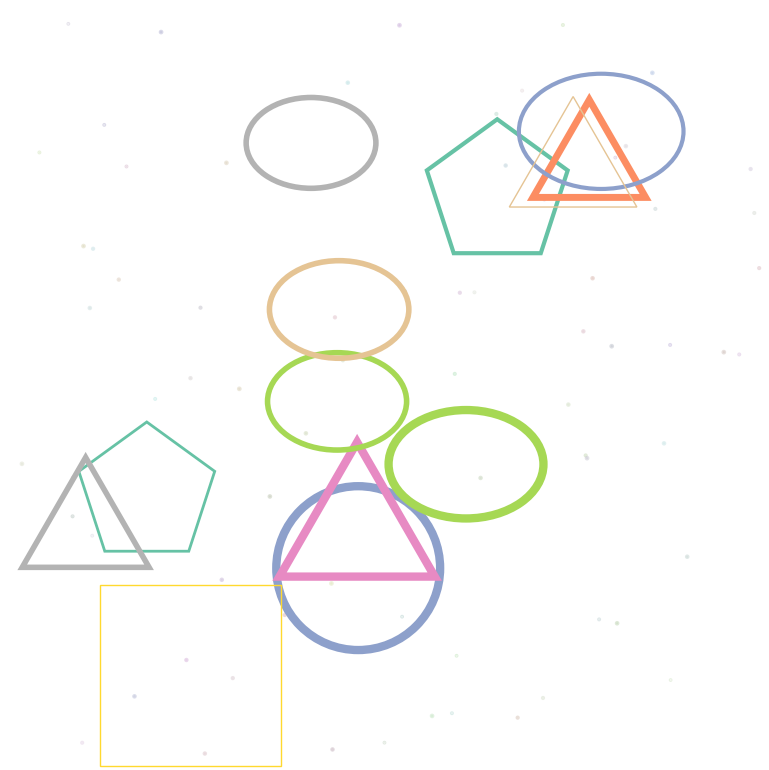[{"shape": "pentagon", "thickness": 1.5, "radius": 0.48, "center": [0.646, 0.749]}, {"shape": "pentagon", "thickness": 1, "radius": 0.46, "center": [0.191, 0.359]}, {"shape": "triangle", "thickness": 2.5, "radius": 0.42, "center": [0.765, 0.786]}, {"shape": "oval", "thickness": 1.5, "radius": 0.53, "center": [0.781, 0.829]}, {"shape": "circle", "thickness": 3, "radius": 0.53, "center": [0.465, 0.262]}, {"shape": "triangle", "thickness": 3, "radius": 0.58, "center": [0.464, 0.309]}, {"shape": "oval", "thickness": 3, "radius": 0.5, "center": [0.605, 0.397]}, {"shape": "oval", "thickness": 2, "radius": 0.45, "center": [0.438, 0.479]}, {"shape": "square", "thickness": 0.5, "radius": 0.59, "center": [0.247, 0.123]}, {"shape": "triangle", "thickness": 0.5, "radius": 0.48, "center": [0.744, 0.779]}, {"shape": "oval", "thickness": 2, "radius": 0.45, "center": [0.44, 0.598]}, {"shape": "oval", "thickness": 2, "radius": 0.42, "center": [0.404, 0.814]}, {"shape": "triangle", "thickness": 2, "radius": 0.48, "center": [0.111, 0.311]}]